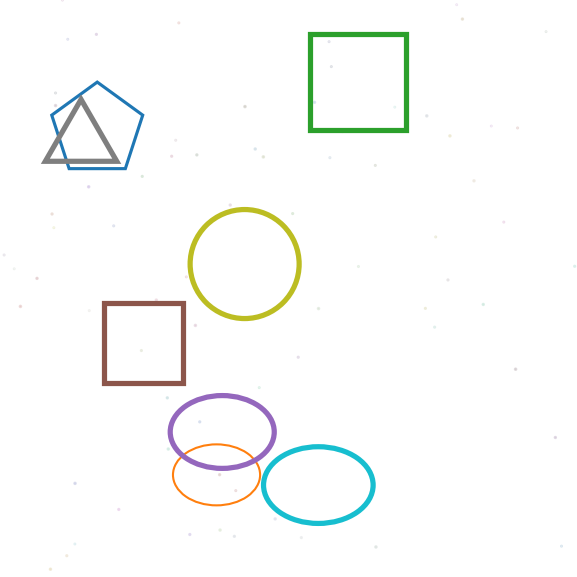[{"shape": "pentagon", "thickness": 1.5, "radius": 0.41, "center": [0.168, 0.774]}, {"shape": "oval", "thickness": 1, "radius": 0.38, "center": [0.375, 0.177]}, {"shape": "square", "thickness": 2.5, "radius": 0.42, "center": [0.62, 0.857]}, {"shape": "oval", "thickness": 2.5, "radius": 0.45, "center": [0.385, 0.251]}, {"shape": "square", "thickness": 2.5, "radius": 0.34, "center": [0.249, 0.405]}, {"shape": "triangle", "thickness": 2.5, "radius": 0.36, "center": [0.14, 0.756]}, {"shape": "circle", "thickness": 2.5, "radius": 0.47, "center": [0.424, 0.542]}, {"shape": "oval", "thickness": 2.5, "radius": 0.47, "center": [0.551, 0.159]}]